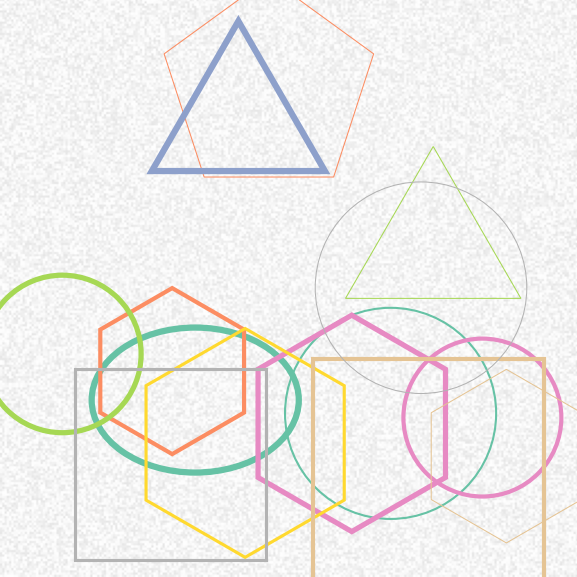[{"shape": "oval", "thickness": 3, "radius": 0.9, "center": [0.338, 0.306]}, {"shape": "circle", "thickness": 1, "radius": 0.91, "center": [0.676, 0.283]}, {"shape": "hexagon", "thickness": 2, "radius": 0.72, "center": [0.298, 0.357]}, {"shape": "pentagon", "thickness": 0.5, "radius": 0.95, "center": [0.466, 0.847]}, {"shape": "triangle", "thickness": 3, "radius": 0.87, "center": [0.413, 0.789]}, {"shape": "circle", "thickness": 2, "radius": 0.68, "center": [0.835, 0.276]}, {"shape": "hexagon", "thickness": 2.5, "radius": 0.94, "center": [0.609, 0.266]}, {"shape": "triangle", "thickness": 0.5, "radius": 0.88, "center": [0.75, 0.57]}, {"shape": "circle", "thickness": 2.5, "radius": 0.68, "center": [0.108, 0.386]}, {"shape": "hexagon", "thickness": 1.5, "radius": 0.99, "center": [0.424, 0.232]}, {"shape": "square", "thickness": 2, "radius": 1.0, "center": [0.742, 0.178]}, {"shape": "hexagon", "thickness": 0.5, "radius": 0.75, "center": [0.877, 0.209]}, {"shape": "circle", "thickness": 0.5, "radius": 0.92, "center": [0.729, 0.501]}, {"shape": "square", "thickness": 1.5, "radius": 0.83, "center": [0.295, 0.195]}]